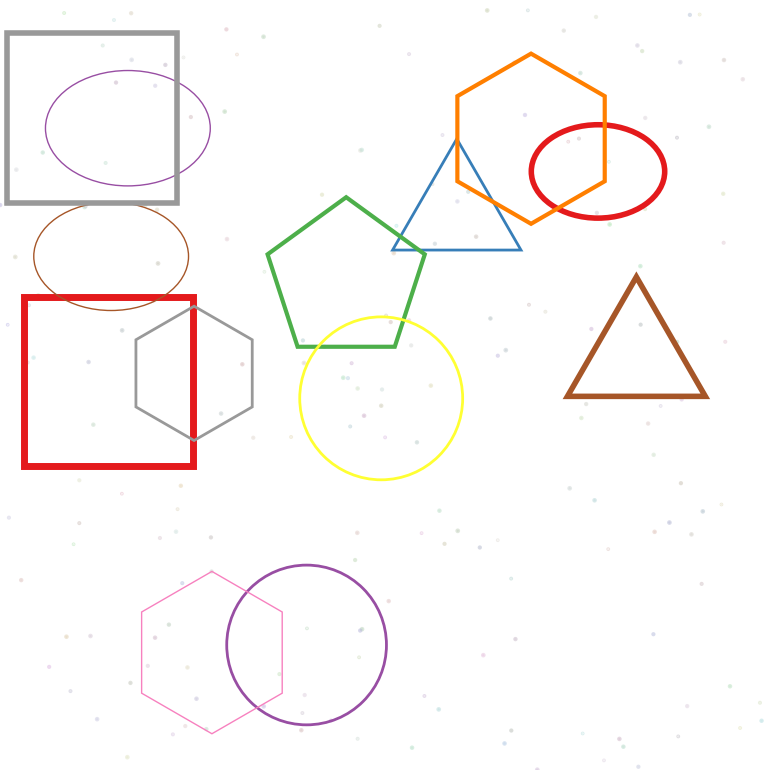[{"shape": "square", "thickness": 2.5, "radius": 0.55, "center": [0.141, 0.505]}, {"shape": "oval", "thickness": 2, "radius": 0.43, "center": [0.777, 0.777]}, {"shape": "triangle", "thickness": 1, "radius": 0.48, "center": [0.593, 0.723]}, {"shape": "pentagon", "thickness": 1.5, "radius": 0.54, "center": [0.45, 0.637]}, {"shape": "oval", "thickness": 0.5, "radius": 0.54, "center": [0.166, 0.833]}, {"shape": "circle", "thickness": 1, "radius": 0.52, "center": [0.398, 0.162]}, {"shape": "hexagon", "thickness": 1.5, "radius": 0.55, "center": [0.69, 0.82]}, {"shape": "circle", "thickness": 1, "radius": 0.53, "center": [0.495, 0.483]}, {"shape": "triangle", "thickness": 2, "radius": 0.52, "center": [0.826, 0.537]}, {"shape": "oval", "thickness": 0.5, "radius": 0.5, "center": [0.144, 0.667]}, {"shape": "hexagon", "thickness": 0.5, "radius": 0.53, "center": [0.275, 0.152]}, {"shape": "hexagon", "thickness": 1, "radius": 0.44, "center": [0.252, 0.515]}, {"shape": "square", "thickness": 2, "radius": 0.55, "center": [0.12, 0.846]}]